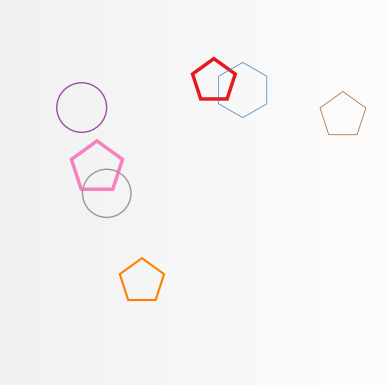[{"shape": "pentagon", "thickness": 2.5, "radius": 0.29, "center": [0.552, 0.79]}, {"shape": "hexagon", "thickness": 0.5, "radius": 0.36, "center": [0.626, 0.766]}, {"shape": "circle", "thickness": 1, "radius": 0.32, "center": [0.211, 0.721]}, {"shape": "pentagon", "thickness": 1.5, "radius": 0.3, "center": [0.366, 0.269]}, {"shape": "pentagon", "thickness": 0.5, "radius": 0.31, "center": [0.885, 0.7]}, {"shape": "pentagon", "thickness": 2.5, "radius": 0.35, "center": [0.25, 0.565]}, {"shape": "circle", "thickness": 1, "radius": 0.31, "center": [0.275, 0.498]}]